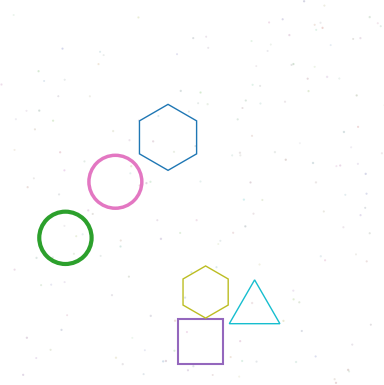[{"shape": "hexagon", "thickness": 1, "radius": 0.43, "center": [0.436, 0.643]}, {"shape": "circle", "thickness": 3, "radius": 0.34, "center": [0.17, 0.382]}, {"shape": "square", "thickness": 1.5, "radius": 0.29, "center": [0.52, 0.114]}, {"shape": "circle", "thickness": 2.5, "radius": 0.34, "center": [0.3, 0.528]}, {"shape": "hexagon", "thickness": 1, "radius": 0.34, "center": [0.534, 0.242]}, {"shape": "triangle", "thickness": 1, "radius": 0.38, "center": [0.661, 0.197]}]